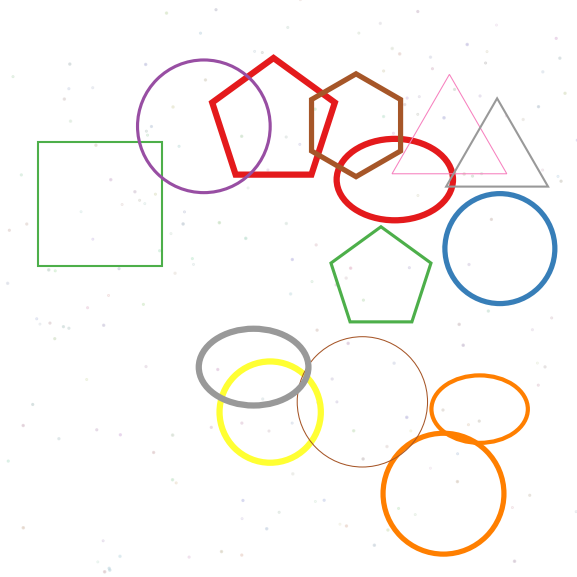[{"shape": "oval", "thickness": 3, "radius": 0.5, "center": [0.684, 0.688]}, {"shape": "pentagon", "thickness": 3, "radius": 0.56, "center": [0.474, 0.787]}, {"shape": "circle", "thickness": 2.5, "radius": 0.48, "center": [0.866, 0.569]}, {"shape": "square", "thickness": 1, "radius": 0.53, "center": [0.173, 0.646]}, {"shape": "pentagon", "thickness": 1.5, "radius": 0.46, "center": [0.66, 0.515]}, {"shape": "circle", "thickness": 1.5, "radius": 0.57, "center": [0.353, 0.78]}, {"shape": "oval", "thickness": 2, "radius": 0.42, "center": [0.831, 0.291]}, {"shape": "circle", "thickness": 2.5, "radius": 0.52, "center": [0.768, 0.144]}, {"shape": "circle", "thickness": 3, "radius": 0.44, "center": [0.468, 0.286]}, {"shape": "hexagon", "thickness": 2.5, "radius": 0.45, "center": [0.617, 0.782]}, {"shape": "circle", "thickness": 0.5, "radius": 0.56, "center": [0.627, 0.303]}, {"shape": "triangle", "thickness": 0.5, "radius": 0.57, "center": [0.778, 0.756]}, {"shape": "oval", "thickness": 3, "radius": 0.47, "center": [0.439, 0.363]}, {"shape": "triangle", "thickness": 1, "radius": 0.51, "center": [0.861, 0.727]}]